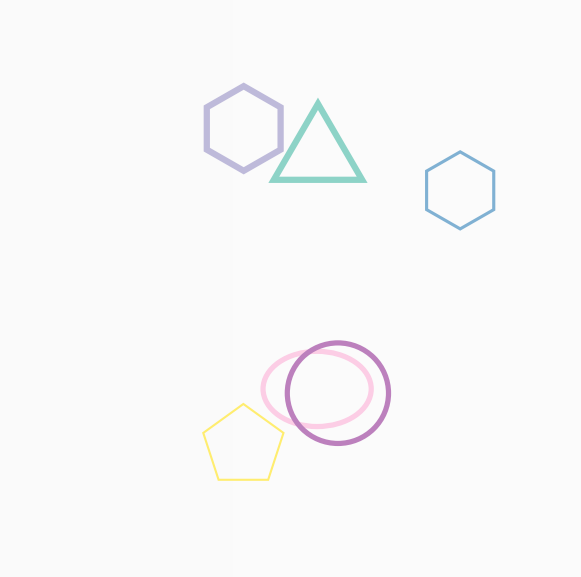[{"shape": "triangle", "thickness": 3, "radius": 0.44, "center": [0.547, 0.732]}, {"shape": "hexagon", "thickness": 3, "radius": 0.37, "center": [0.419, 0.777]}, {"shape": "hexagon", "thickness": 1.5, "radius": 0.33, "center": [0.792, 0.67]}, {"shape": "oval", "thickness": 2.5, "radius": 0.47, "center": [0.546, 0.326]}, {"shape": "circle", "thickness": 2.5, "radius": 0.44, "center": [0.581, 0.318]}, {"shape": "pentagon", "thickness": 1, "radius": 0.36, "center": [0.419, 0.227]}]